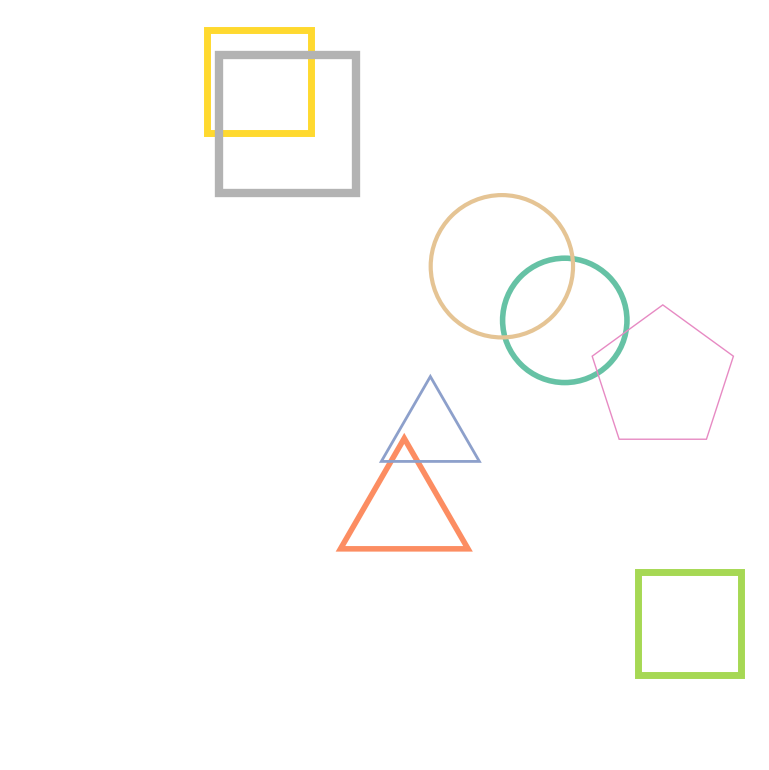[{"shape": "circle", "thickness": 2, "radius": 0.4, "center": [0.733, 0.584]}, {"shape": "triangle", "thickness": 2, "radius": 0.48, "center": [0.525, 0.335]}, {"shape": "triangle", "thickness": 1, "radius": 0.37, "center": [0.559, 0.438]}, {"shape": "pentagon", "thickness": 0.5, "radius": 0.48, "center": [0.861, 0.508]}, {"shape": "square", "thickness": 2.5, "radius": 0.33, "center": [0.896, 0.19]}, {"shape": "square", "thickness": 2.5, "radius": 0.33, "center": [0.336, 0.894]}, {"shape": "circle", "thickness": 1.5, "radius": 0.46, "center": [0.652, 0.654]}, {"shape": "square", "thickness": 3, "radius": 0.45, "center": [0.373, 0.839]}]